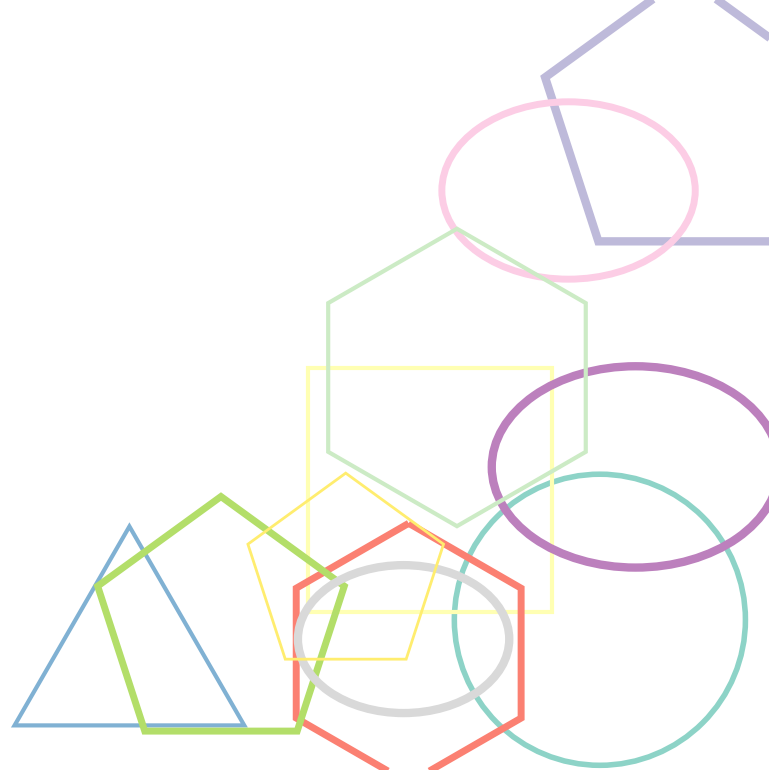[{"shape": "circle", "thickness": 2, "radius": 0.95, "center": [0.779, 0.195]}, {"shape": "square", "thickness": 1.5, "radius": 0.79, "center": [0.559, 0.364]}, {"shape": "pentagon", "thickness": 3, "radius": 0.95, "center": [0.889, 0.841]}, {"shape": "hexagon", "thickness": 2.5, "radius": 0.84, "center": [0.531, 0.152]}, {"shape": "triangle", "thickness": 1.5, "radius": 0.86, "center": [0.168, 0.144]}, {"shape": "pentagon", "thickness": 2.5, "radius": 0.84, "center": [0.287, 0.187]}, {"shape": "oval", "thickness": 2.5, "radius": 0.82, "center": [0.738, 0.753]}, {"shape": "oval", "thickness": 3, "radius": 0.69, "center": [0.524, 0.17]}, {"shape": "oval", "thickness": 3, "radius": 0.93, "center": [0.825, 0.394]}, {"shape": "hexagon", "thickness": 1.5, "radius": 0.97, "center": [0.593, 0.51]}, {"shape": "pentagon", "thickness": 1, "radius": 0.67, "center": [0.449, 0.252]}]